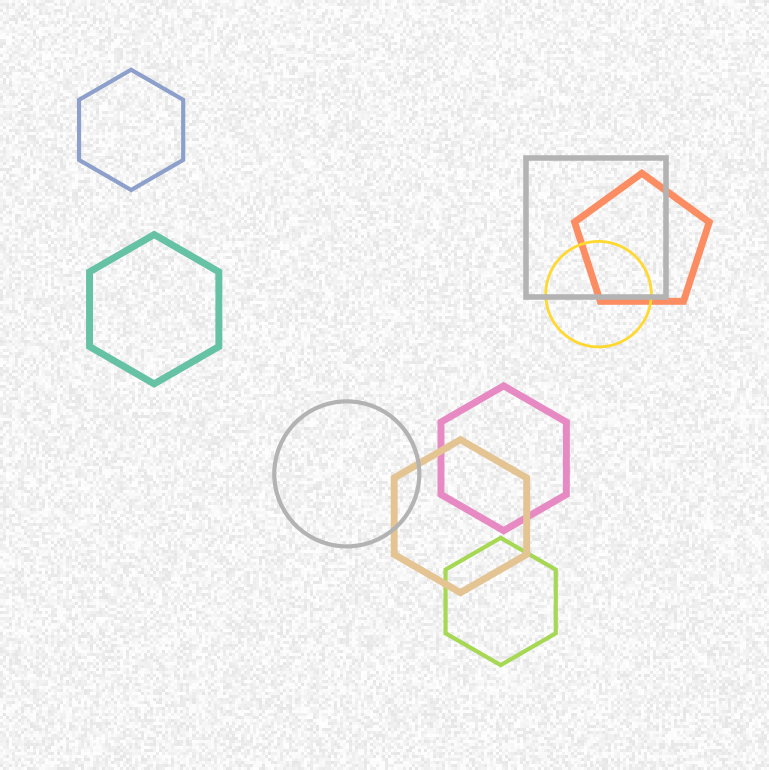[{"shape": "hexagon", "thickness": 2.5, "radius": 0.48, "center": [0.2, 0.598]}, {"shape": "pentagon", "thickness": 2.5, "radius": 0.46, "center": [0.834, 0.683]}, {"shape": "hexagon", "thickness": 1.5, "radius": 0.39, "center": [0.17, 0.831]}, {"shape": "hexagon", "thickness": 2.5, "radius": 0.47, "center": [0.654, 0.405]}, {"shape": "hexagon", "thickness": 1.5, "radius": 0.41, "center": [0.65, 0.219]}, {"shape": "circle", "thickness": 1, "radius": 0.34, "center": [0.777, 0.618]}, {"shape": "hexagon", "thickness": 2.5, "radius": 0.5, "center": [0.598, 0.33]}, {"shape": "circle", "thickness": 1.5, "radius": 0.47, "center": [0.45, 0.385]}, {"shape": "square", "thickness": 2, "radius": 0.45, "center": [0.774, 0.704]}]